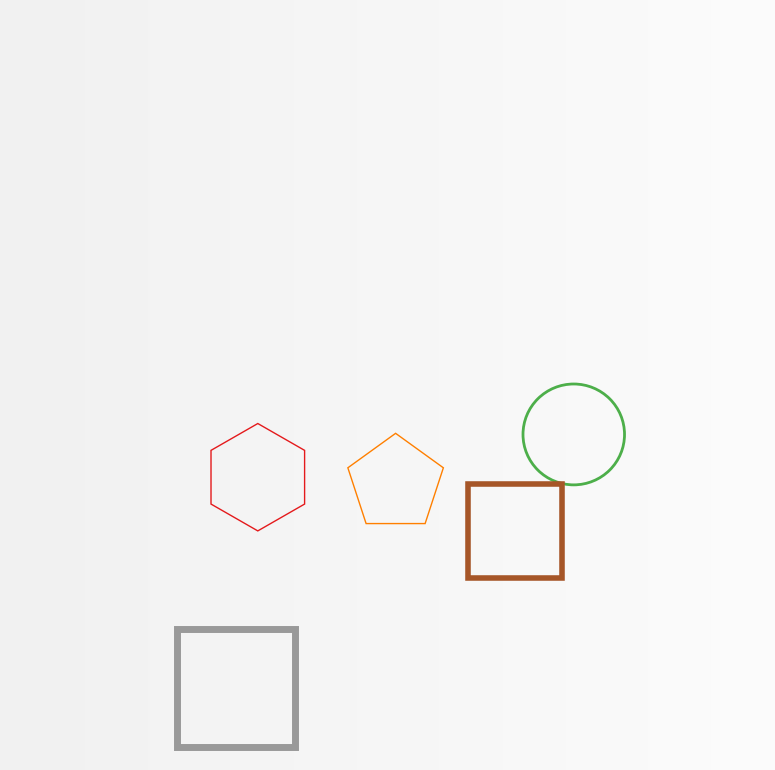[{"shape": "hexagon", "thickness": 0.5, "radius": 0.35, "center": [0.333, 0.38]}, {"shape": "circle", "thickness": 1, "radius": 0.33, "center": [0.74, 0.436]}, {"shape": "pentagon", "thickness": 0.5, "radius": 0.32, "center": [0.51, 0.372]}, {"shape": "square", "thickness": 2, "radius": 0.3, "center": [0.665, 0.31]}, {"shape": "square", "thickness": 2.5, "radius": 0.38, "center": [0.304, 0.107]}]